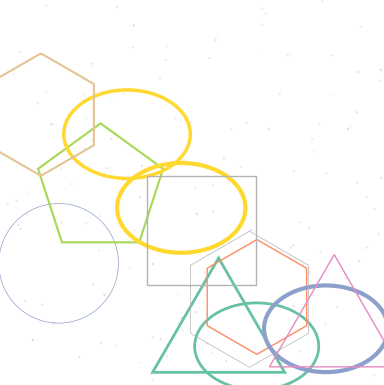[{"shape": "oval", "thickness": 2, "radius": 0.81, "center": [0.667, 0.1]}, {"shape": "triangle", "thickness": 2, "radius": 0.99, "center": [0.568, 0.132]}, {"shape": "hexagon", "thickness": 1, "radius": 0.75, "center": [0.667, 0.229]}, {"shape": "oval", "thickness": 3, "radius": 0.8, "center": [0.847, 0.146]}, {"shape": "circle", "thickness": 0.5, "radius": 0.78, "center": [0.152, 0.316]}, {"shape": "triangle", "thickness": 1, "radius": 0.97, "center": [0.868, 0.144]}, {"shape": "pentagon", "thickness": 1.5, "radius": 0.85, "center": [0.261, 0.509]}, {"shape": "oval", "thickness": 3, "radius": 0.83, "center": [0.471, 0.46]}, {"shape": "oval", "thickness": 2.5, "radius": 0.82, "center": [0.33, 0.651]}, {"shape": "hexagon", "thickness": 1.5, "radius": 0.8, "center": [0.106, 0.702]}, {"shape": "square", "thickness": 1, "radius": 0.71, "center": [0.523, 0.402]}, {"shape": "hexagon", "thickness": 0.5, "radius": 0.88, "center": [0.648, 0.223]}]